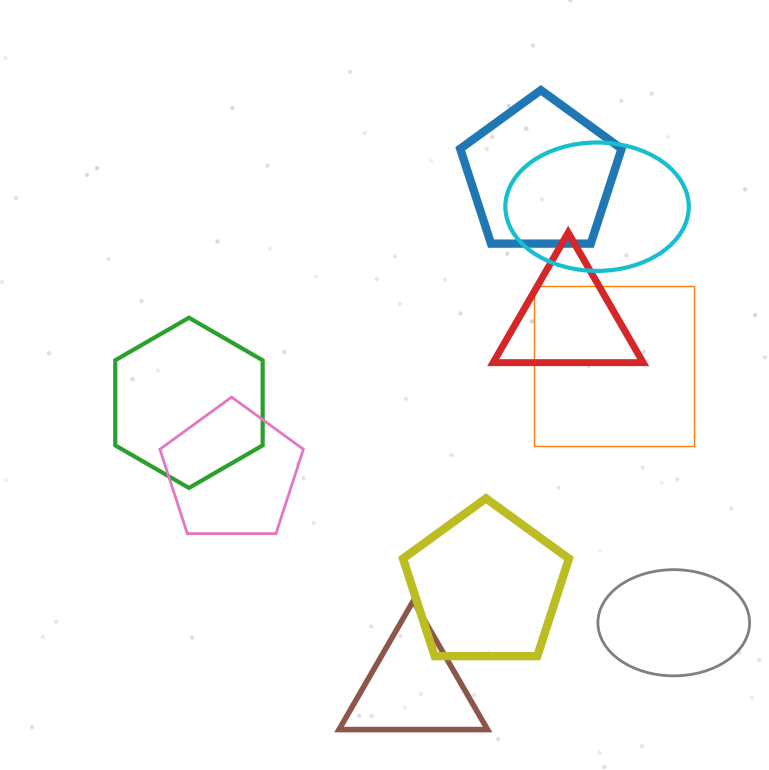[{"shape": "pentagon", "thickness": 3, "radius": 0.55, "center": [0.702, 0.773]}, {"shape": "square", "thickness": 0.5, "radius": 0.52, "center": [0.798, 0.525]}, {"shape": "hexagon", "thickness": 1.5, "radius": 0.55, "center": [0.245, 0.477]}, {"shape": "triangle", "thickness": 2.5, "radius": 0.56, "center": [0.738, 0.585]}, {"shape": "triangle", "thickness": 2, "radius": 0.56, "center": [0.537, 0.108]}, {"shape": "pentagon", "thickness": 1, "radius": 0.49, "center": [0.301, 0.386]}, {"shape": "oval", "thickness": 1, "radius": 0.49, "center": [0.875, 0.191]}, {"shape": "pentagon", "thickness": 3, "radius": 0.57, "center": [0.631, 0.24]}, {"shape": "oval", "thickness": 1.5, "radius": 0.6, "center": [0.775, 0.732]}]